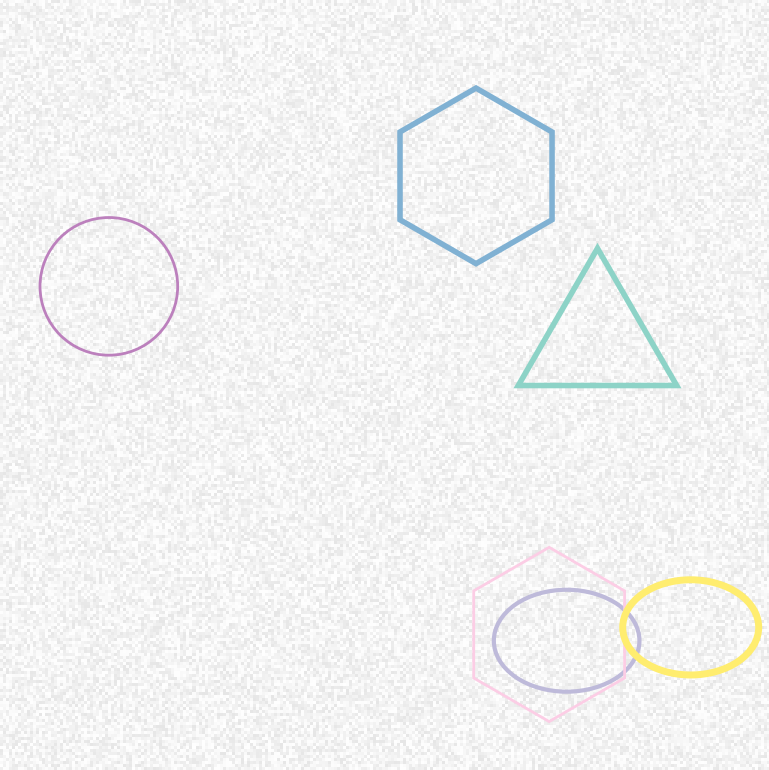[{"shape": "triangle", "thickness": 2, "radius": 0.59, "center": [0.776, 0.559]}, {"shape": "oval", "thickness": 1.5, "radius": 0.47, "center": [0.736, 0.168]}, {"shape": "hexagon", "thickness": 2, "radius": 0.57, "center": [0.618, 0.772]}, {"shape": "hexagon", "thickness": 1, "radius": 0.57, "center": [0.713, 0.176]}, {"shape": "circle", "thickness": 1, "radius": 0.45, "center": [0.141, 0.628]}, {"shape": "oval", "thickness": 2.5, "radius": 0.44, "center": [0.897, 0.185]}]